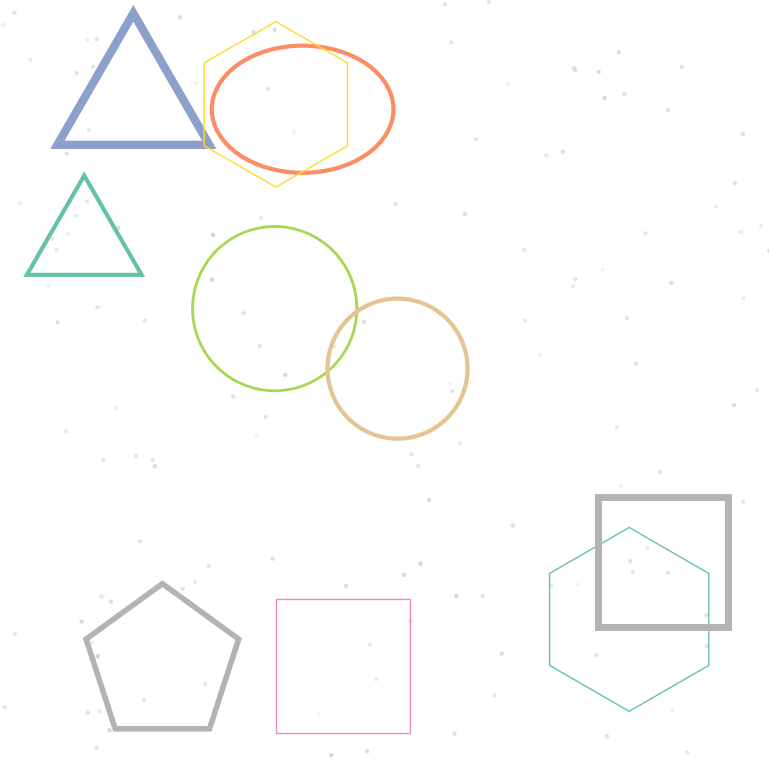[{"shape": "triangle", "thickness": 1.5, "radius": 0.43, "center": [0.109, 0.686]}, {"shape": "hexagon", "thickness": 0.5, "radius": 0.6, "center": [0.817, 0.196]}, {"shape": "oval", "thickness": 1.5, "radius": 0.59, "center": [0.393, 0.858]}, {"shape": "triangle", "thickness": 3, "radius": 0.57, "center": [0.173, 0.869]}, {"shape": "square", "thickness": 0.5, "radius": 0.43, "center": [0.446, 0.134]}, {"shape": "circle", "thickness": 1, "radius": 0.53, "center": [0.357, 0.599]}, {"shape": "hexagon", "thickness": 0.5, "radius": 0.54, "center": [0.358, 0.864]}, {"shape": "circle", "thickness": 1.5, "radius": 0.45, "center": [0.516, 0.521]}, {"shape": "square", "thickness": 2.5, "radius": 0.42, "center": [0.861, 0.27]}, {"shape": "pentagon", "thickness": 2, "radius": 0.52, "center": [0.211, 0.138]}]